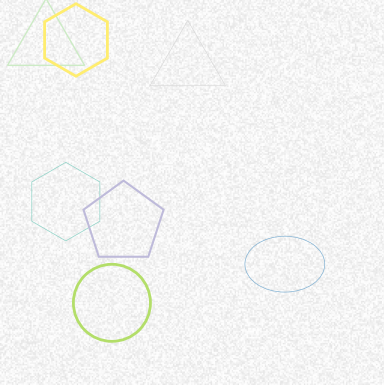[{"shape": "hexagon", "thickness": 0.5, "radius": 0.51, "center": [0.171, 0.476]}, {"shape": "pentagon", "thickness": 1.5, "radius": 0.55, "center": [0.321, 0.422]}, {"shape": "oval", "thickness": 0.5, "radius": 0.52, "center": [0.74, 0.314]}, {"shape": "circle", "thickness": 2, "radius": 0.5, "center": [0.291, 0.213]}, {"shape": "triangle", "thickness": 0.5, "radius": 0.57, "center": [0.488, 0.834]}, {"shape": "triangle", "thickness": 1, "radius": 0.58, "center": [0.12, 0.888]}, {"shape": "hexagon", "thickness": 2, "radius": 0.47, "center": [0.197, 0.896]}]